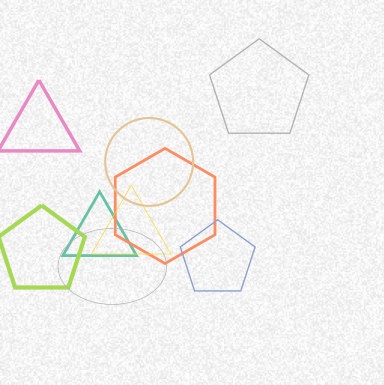[{"shape": "triangle", "thickness": 2, "radius": 0.55, "center": [0.259, 0.391]}, {"shape": "hexagon", "thickness": 2, "radius": 0.75, "center": [0.429, 0.465]}, {"shape": "pentagon", "thickness": 1, "radius": 0.51, "center": [0.565, 0.327]}, {"shape": "triangle", "thickness": 2.5, "radius": 0.61, "center": [0.101, 0.669]}, {"shape": "pentagon", "thickness": 3, "radius": 0.59, "center": [0.108, 0.349]}, {"shape": "triangle", "thickness": 0.5, "radius": 0.6, "center": [0.341, 0.4]}, {"shape": "circle", "thickness": 1.5, "radius": 0.57, "center": [0.387, 0.579]}, {"shape": "oval", "thickness": 0.5, "radius": 0.71, "center": [0.292, 0.308]}, {"shape": "pentagon", "thickness": 1, "radius": 0.68, "center": [0.673, 0.764]}]